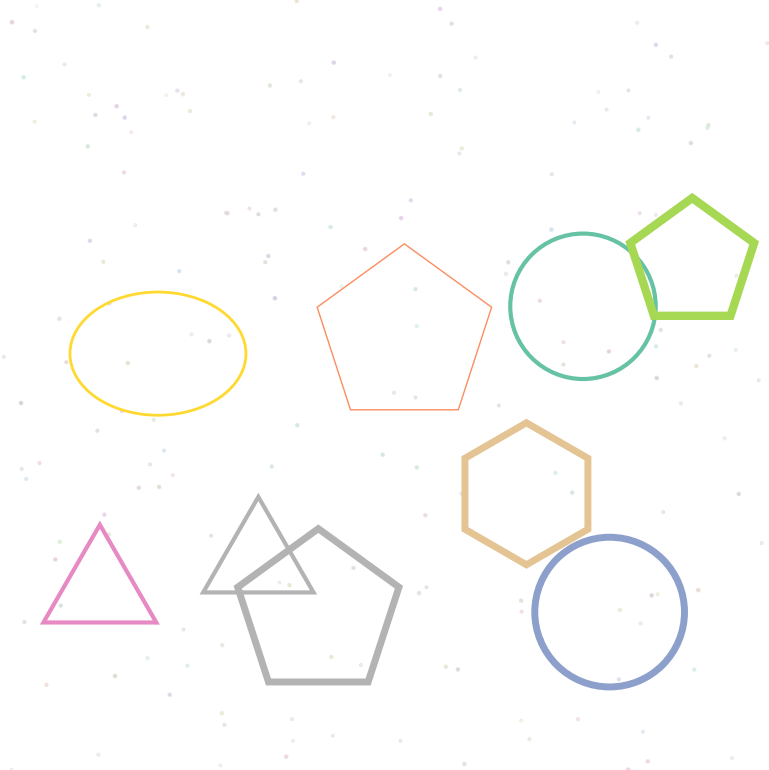[{"shape": "circle", "thickness": 1.5, "radius": 0.47, "center": [0.757, 0.602]}, {"shape": "pentagon", "thickness": 0.5, "radius": 0.6, "center": [0.525, 0.564]}, {"shape": "circle", "thickness": 2.5, "radius": 0.49, "center": [0.792, 0.205]}, {"shape": "triangle", "thickness": 1.5, "radius": 0.42, "center": [0.13, 0.234]}, {"shape": "pentagon", "thickness": 3, "radius": 0.42, "center": [0.899, 0.658]}, {"shape": "oval", "thickness": 1, "radius": 0.57, "center": [0.205, 0.541]}, {"shape": "hexagon", "thickness": 2.5, "radius": 0.46, "center": [0.684, 0.359]}, {"shape": "triangle", "thickness": 1.5, "radius": 0.41, "center": [0.336, 0.272]}, {"shape": "pentagon", "thickness": 2.5, "radius": 0.55, "center": [0.413, 0.203]}]